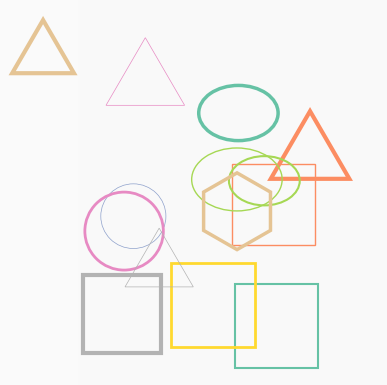[{"shape": "oval", "thickness": 2.5, "radius": 0.51, "center": [0.615, 0.706]}, {"shape": "square", "thickness": 1.5, "radius": 0.54, "center": [0.713, 0.153]}, {"shape": "square", "thickness": 1, "radius": 0.53, "center": [0.706, 0.469]}, {"shape": "triangle", "thickness": 3, "radius": 0.59, "center": [0.8, 0.594]}, {"shape": "circle", "thickness": 0.5, "radius": 0.42, "center": [0.344, 0.439]}, {"shape": "triangle", "thickness": 0.5, "radius": 0.59, "center": [0.375, 0.785]}, {"shape": "circle", "thickness": 2, "radius": 0.51, "center": [0.32, 0.4]}, {"shape": "oval", "thickness": 1.5, "radius": 0.46, "center": [0.682, 0.531]}, {"shape": "oval", "thickness": 1, "radius": 0.58, "center": [0.611, 0.534]}, {"shape": "square", "thickness": 2, "radius": 0.54, "center": [0.55, 0.208]}, {"shape": "hexagon", "thickness": 2.5, "radius": 0.5, "center": [0.612, 0.451]}, {"shape": "triangle", "thickness": 3, "radius": 0.46, "center": [0.111, 0.856]}, {"shape": "square", "thickness": 3, "radius": 0.51, "center": [0.315, 0.183]}, {"shape": "triangle", "thickness": 0.5, "radius": 0.51, "center": [0.411, 0.306]}]